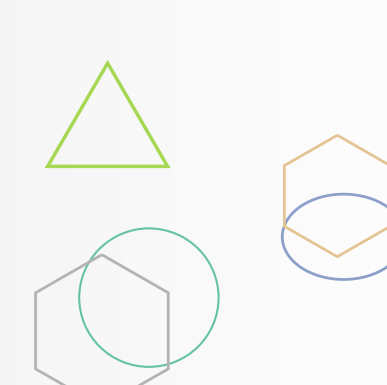[{"shape": "circle", "thickness": 1.5, "radius": 0.9, "center": [0.384, 0.227]}, {"shape": "oval", "thickness": 2, "radius": 0.79, "center": [0.887, 0.385]}, {"shape": "triangle", "thickness": 2.5, "radius": 0.89, "center": [0.278, 0.657]}, {"shape": "hexagon", "thickness": 2, "radius": 0.79, "center": [0.87, 0.491]}, {"shape": "hexagon", "thickness": 2, "radius": 0.99, "center": [0.263, 0.141]}]